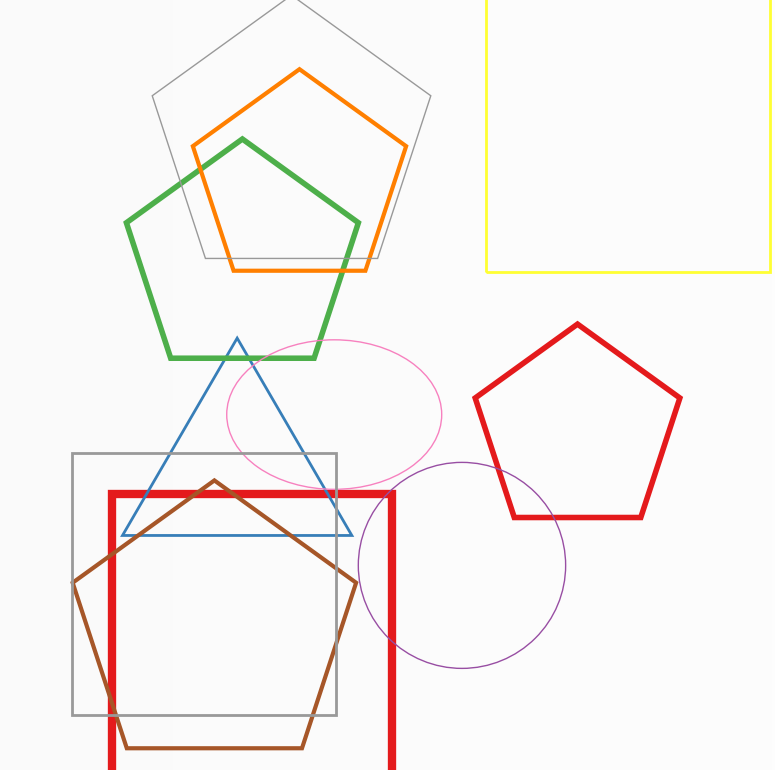[{"shape": "square", "thickness": 3, "radius": 0.9, "center": [0.326, 0.177]}, {"shape": "pentagon", "thickness": 2, "radius": 0.69, "center": [0.745, 0.44]}, {"shape": "triangle", "thickness": 1, "radius": 0.85, "center": [0.306, 0.39]}, {"shape": "pentagon", "thickness": 2, "radius": 0.79, "center": [0.313, 0.662]}, {"shape": "circle", "thickness": 0.5, "radius": 0.67, "center": [0.596, 0.266]}, {"shape": "pentagon", "thickness": 1.5, "radius": 0.72, "center": [0.386, 0.765]}, {"shape": "square", "thickness": 1, "radius": 0.92, "center": [0.811, 0.83]}, {"shape": "pentagon", "thickness": 1.5, "radius": 0.96, "center": [0.277, 0.184]}, {"shape": "oval", "thickness": 0.5, "radius": 0.69, "center": [0.431, 0.462]}, {"shape": "square", "thickness": 1, "radius": 0.85, "center": [0.264, 0.242]}, {"shape": "pentagon", "thickness": 0.5, "radius": 0.94, "center": [0.376, 0.817]}]